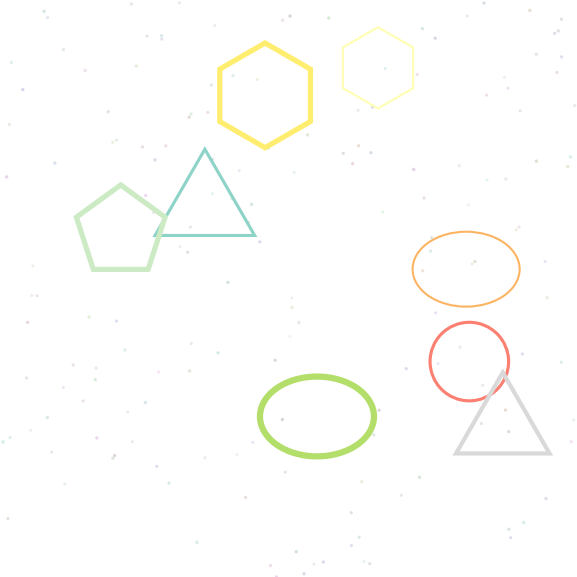[{"shape": "triangle", "thickness": 1.5, "radius": 0.5, "center": [0.355, 0.641]}, {"shape": "hexagon", "thickness": 1, "radius": 0.35, "center": [0.655, 0.882]}, {"shape": "circle", "thickness": 1.5, "radius": 0.34, "center": [0.813, 0.373]}, {"shape": "oval", "thickness": 1, "radius": 0.46, "center": [0.807, 0.533]}, {"shape": "oval", "thickness": 3, "radius": 0.49, "center": [0.549, 0.278]}, {"shape": "triangle", "thickness": 2, "radius": 0.47, "center": [0.871, 0.261]}, {"shape": "pentagon", "thickness": 2.5, "radius": 0.4, "center": [0.209, 0.598]}, {"shape": "hexagon", "thickness": 2.5, "radius": 0.45, "center": [0.459, 0.834]}]